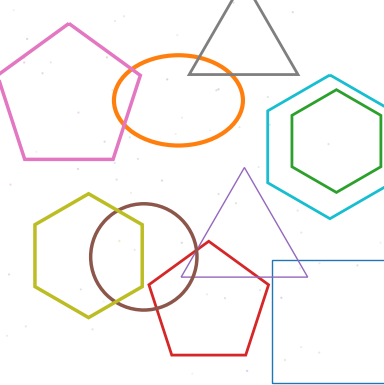[{"shape": "square", "thickness": 1, "radius": 0.8, "center": [0.867, 0.166]}, {"shape": "oval", "thickness": 3, "radius": 0.84, "center": [0.463, 0.739]}, {"shape": "hexagon", "thickness": 2, "radius": 0.67, "center": [0.874, 0.634]}, {"shape": "pentagon", "thickness": 2, "radius": 0.82, "center": [0.542, 0.21]}, {"shape": "triangle", "thickness": 1, "radius": 0.95, "center": [0.635, 0.375]}, {"shape": "circle", "thickness": 2.5, "radius": 0.69, "center": [0.374, 0.333]}, {"shape": "pentagon", "thickness": 2.5, "radius": 0.98, "center": [0.179, 0.744]}, {"shape": "triangle", "thickness": 2, "radius": 0.82, "center": [0.633, 0.888]}, {"shape": "hexagon", "thickness": 2.5, "radius": 0.8, "center": [0.23, 0.336]}, {"shape": "hexagon", "thickness": 2, "radius": 0.93, "center": [0.857, 0.619]}]